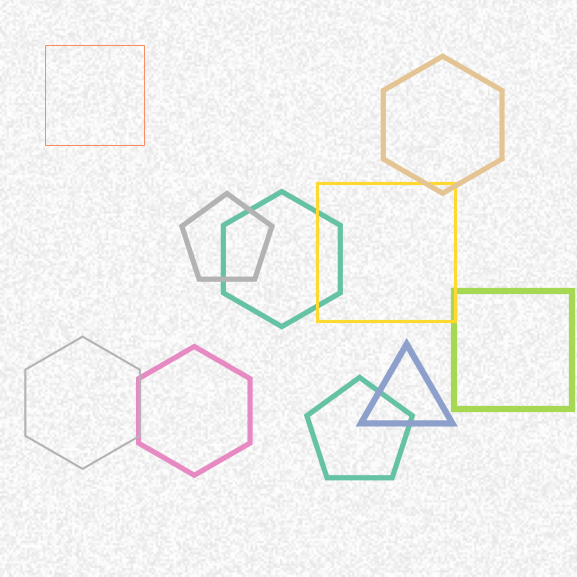[{"shape": "pentagon", "thickness": 2.5, "radius": 0.48, "center": [0.623, 0.25]}, {"shape": "hexagon", "thickness": 2.5, "radius": 0.58, "center": [0.488, 0.55]}, {"shape": "square", "thickness": 0.5, "radius": 0.43, "center": [0.164, 0.835]}, {"shape": "triangle", "thickness": 3, "radius": 0.46, "center": [0.704, 0.312]}, {"shape": "hexagon", "thickness": 2.5, "radius": 0.56, "center": [0.336, 0.288]}, {"shape": "square", "thickness": 3, "radius": 0.51, "center": [0.888, 0.394]}, {"shape": "square", "thickness": 1.5, "radius": 0.6, "center": [0.668, 0.563]}, {"shape": "hexagon", "thickness": 2.5, "radius": 0.59, "center": [0.767, 0.783]}, {"shape": "pentagon", "thickness": 2.5, "radius": 0.41, "center": [0.393, 0.582]}, {"shape": "hexagon", "thickness": 1, "radius": 0.57, "center": [0.143, 0.302]}]